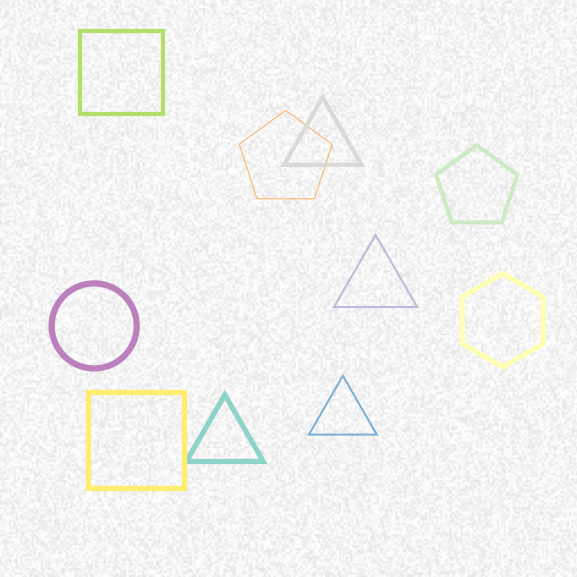[{"shape": "triangle", "thickness": 2.5, "radius": 0.38, "center": [0.389, 0.239]}, {"shape": "hexagon", "thickness": 2.5, "radius": 0.4, "center": [0.87, 0.445]}, {"shape": "triangle", "thickness": 1, "radius": 0.42, "center": [0.65, 0.509]}, {"shape": "triangle", "thickness": 1, "radius": 0.34, "center": [0.594, 0.281]}, {"shape": "pentagon", "thickness": 0.5, "radius": 0.42, "center": [0.495, 0.723]}, {"shape": "square", "thickness": 2, "radius": 0.36, "center": [0.21, 0.874]}, {"shape": "triangle", "thickness": 2, "radius": 0.39, "center": [0.559, 0.753]}, {"shape": "circle", "thickness": 3, "radius": 0.37, "center": [0.163, 0.435]}, {"shape": "pentagon", "thickness": 2, "radius": 0.37, "center": [0.826, 0.674]}, {"shape": "square", "thickness": 2.5, "radius": 0.42, "center": [0.236, 0.236]}]